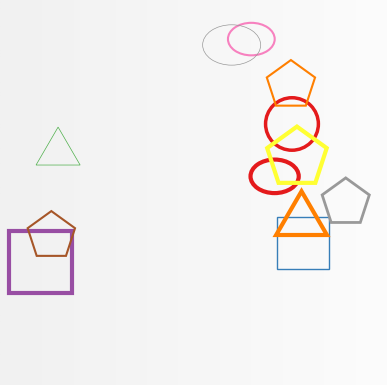[{"shape": "circle", "thickness": 2.5, "radius": 0.34, "center": [0.753, 0.678]}, {"shape": "oval", "thickness": 3, "radius": 0.31, "center": [0.709, 0.542]}, {"shape": "square", "thickness": 1, "radius": 0.34, "center": [0.782, 0.37]}, {"shape": "triangle", "thickness": 0.5, "radius": 0.33, "center": [0.15, 0.604]}, {"shape": "square", "thickness": 3, "radius": 0.4, "center": [0.105, 0.32]}, {"shape": "pentagon", "thickness": 1.5, "radius": 0.33, "center": [0.751, 0.779]}, {"shape": "triangle", "thickness": 3, "radius": 0.38, "center": [0.778, 0.427]}, {"shape": "pentagon", "thickness": 3, "radius": 0.4, "center": [0.766, 0.59]}, {"shape": "pentagon", "thickness": 1.5, "radius": 0.32, "center": [0.132, 0.387]}, {"shape": "oval", "thickness": 1.5, "radius": 0.3, "center": [0.649, 0.898]}, {"shape": "pentagon", "thickness": 2, "radius": 0.32, "center": [0.892, 0.474]}, {"shape": "oval", "thickness": 0.5, "radius": 0.37, "center": [0.598, 0.883]}]